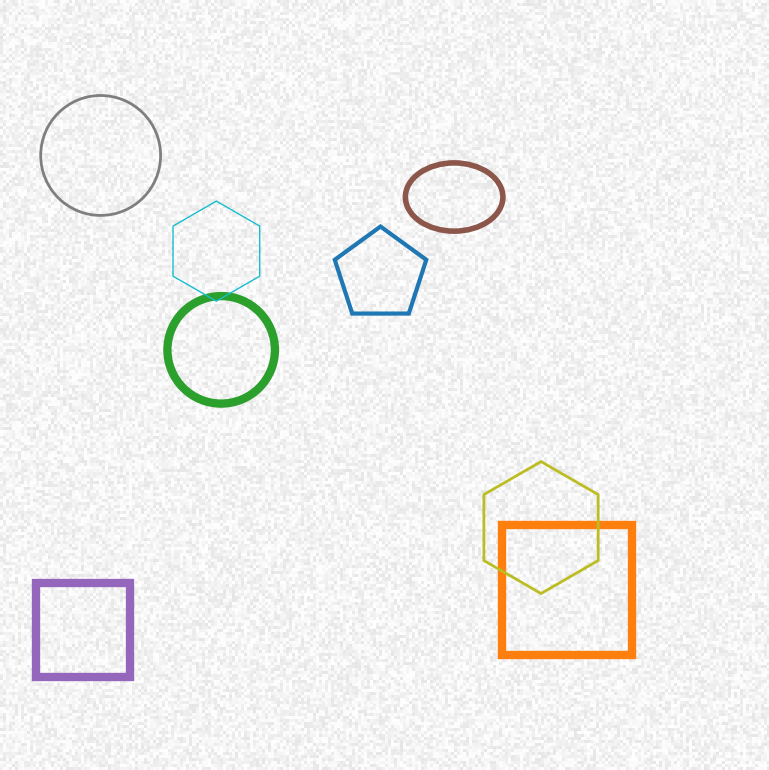[{"shape": "pentagon", "thickness": 1.5, "radius": 0.31, "center": [0.494, 0.643]}, {"shape": "square", "thickness": 3, "radius": 0.42, "center": [0.736, 0.234]}, {"shape": "circle", "thickness": 3, "radius": 0.35, "center": [0.287, 0.546]}, {"shape": "square", "thickness": 3, "radius": 0.31, "center": [0.108, 0.182]}, {"shape": "oval", "thickness": 2, "radius": 0.32, "center": [0.59, 0.744]}, {"shape": "circle", "thickness": 1, "radius": 0.39, "center": [0.131, 0.798]}, {"shape": "hexagon", "thickness": 1, "radius": 0.43, "center": [0.703, 0.315]}, {"shape": "hexagon", "thickness": 0.5, "radius": 0.32, "center": [0.281, 0.674]}]